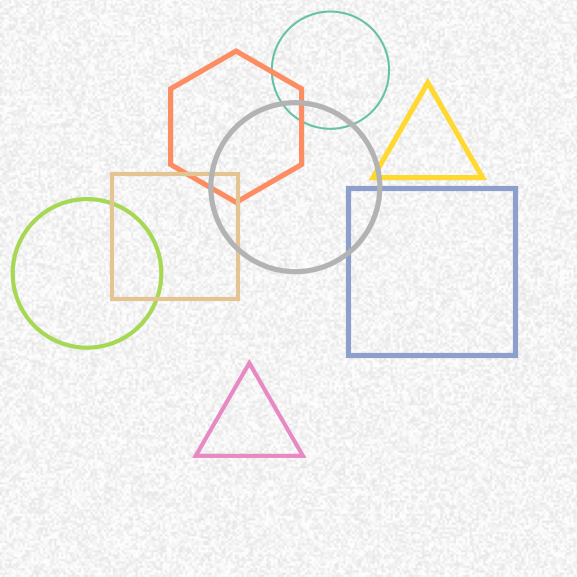[{"shape": "circle", "thickness": 1, "radius": 0.51, "center": [0.572, 0.878]}, {"shape": "hexagon", "thickness": 2.5, "radius": 0.65, "center": [0.409, 0.78]}, {"shape": "square", "thickness": 2.5, "radius": 0.72, "center": [0.748, 0.529]}, {"shape": "triangle", "thickness": 2, "radius": 0.54, "center": [0.432, 0.263]}, {"shape": "circle", "thickness": 2, "radius": 0.64, "center": [0.151, 0.526]}, {"shape": "triangle", "thickness": 2.5, "radius": 0.55, "center": [0.741, 0.746]}, {"shape": "square", "thickness": 2, "radius": 0.54, "center": [0.303, 0.59]}, {"shape": "circle", "thickness": 2.5, "radius": 0.73, "center": [0.511, 0.675]}]